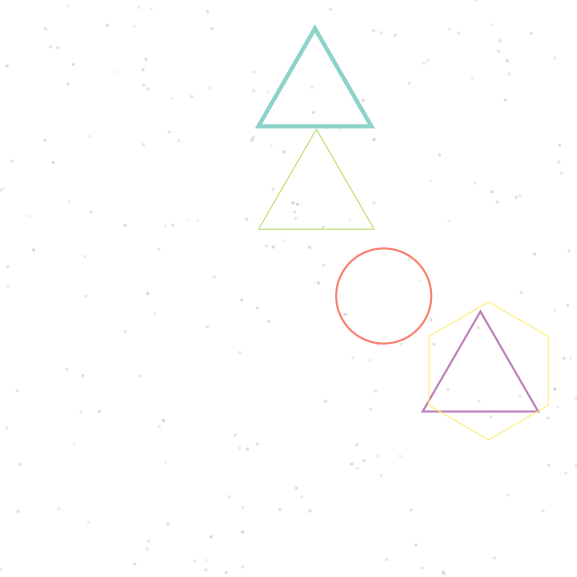[{"shape": "triangle", "thickness": 2, "radius": 0.56, "center": [0.545, 0.837]}, {"shape": "circle", "thickness": 1, "radius": 0.41, "center": [0.664, 0.487]}, {"shape": "triangle", "thickness": 0.5, "radius": 0.58, "center": [0.548, 0.66]}, {"shape": "triangle", "thickness": 1, "radius": 0.58, "center": [0.832, 0.344]}, {"shape": "hexagon", "thickness": 0.5, "radius": 0.6, "center": [0.846, 0.357]}]